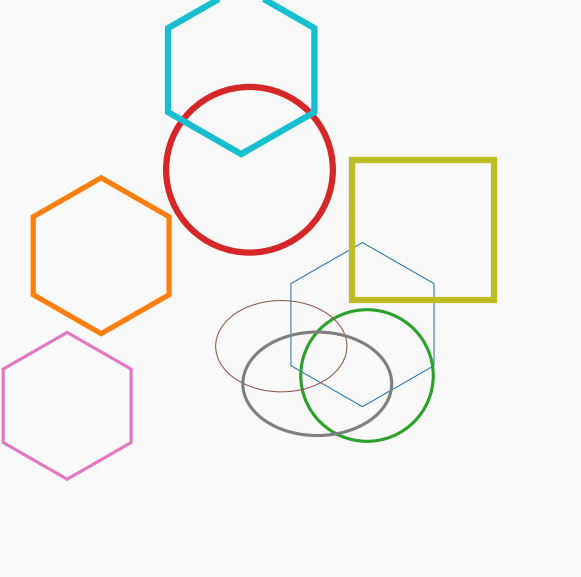[{"shape": "hexagon", "thickness": 0.5, "radius": 0.71, "center": [0.624, 0.437]}, {"shape": "hexagon", "thickness": 2.5, "radius": 0.67, "center": [0.174, 0.556]}, {"shape": "circle", "thickness": 1.5, "radius": 0.57, "center": [0.631, 0.349]}, {"shape": "circle", "thickness": 3, "radius": 0.72, "center": [0.429, 0.705]}, {"shape": "oval", "thickness": 0.5, "radius": 0.56, "center": [0.484, 0.4]}, {"shape": "hexagon", "thickness": 1.5, "radius": 0.64, "center": [0.115, 0.296]}, {"shape": "oval", "thickness": 1.5, "radius": 0.64, "center": [0.546, 0.335]}, {"shape": "square", "thickness": 3, "radius": 0.61, "center": [0.728, 0.601]}, {"shape": "hexagon", "thickness": 3, "radius": 0.73, "center": [0.415, 0.878]}]